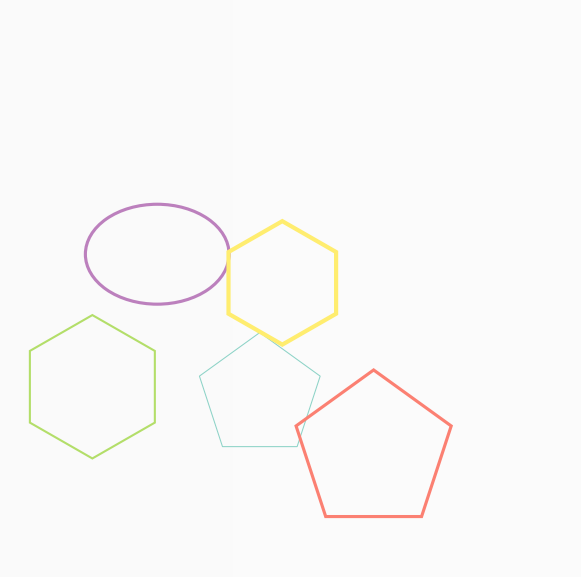[{"shape": "pentagon", "thickness": 0.5, "radius": 0.55, "center": [0.447, 0.314]}, {"shape": "pentagon", "thickness": 1.5, "radius": 0.7, "center": [0.643, 0.218]}, {"shape": "hexagon", "thickness": 1, "radius": 0.62, "center": [0.159, 0.329]}, {"shape": "oval", "thickness": 1.5, "radius": 0.62, "center": [0.27, 0.559]}, {"shape": "hexagon", "thickness": 2, "radius": 0.53, "center": [0.486, 0.509]}]